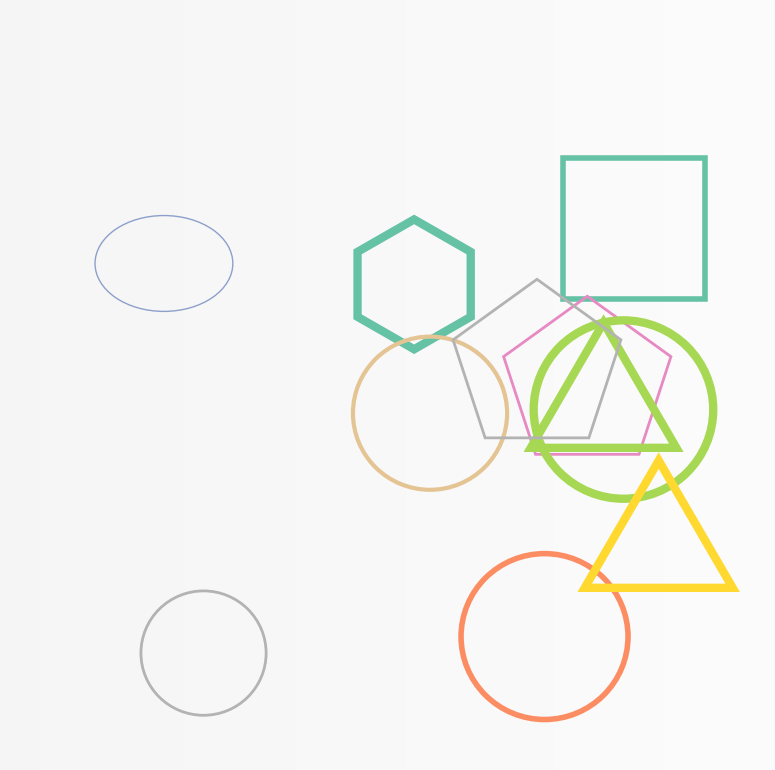[{"shape": "hexagon", "thickness": 3, "radius": 0.42, "center": [0.534, 0.631]}, {"shape": "square", "thickness": 2, "radius": 0.46, "center": [0.818, 0.703]}, {"shape": "circle", "thickness": 2, "radius": 0.54, "center": [0.703, 0.173]}, {"shape": "oval", "thickness": 0.5, "radius": 0.44, "center": [0.212, 0.658]}, {"shape": "pentagon", "thickness": 1, "radius": 0.57, "center": [0.758, 0.502]}, {"shape": "triangle", "thickness": 3, "radius": 0.54, "center": [0.779, 0.473]}, {"shape": "circle", "thickness": 3, "radius": 0.58, "center": [0.804, 0.468]}, {"shape": "triangle", "thickness": 3, "radius": 0.55, "center": [0.85, 0.292]}, {"shape": "circle", "thickness": 1.5, "radius": 0.5, "center": [0.555, 0.463]}, {"shape": "pentagon", "thickness": 1, "radius": 0.57, "center": [0.693, 0.523]}, {"shape": "circle", "thickness": 1, "radius": 0.4, "center": [0.263, 0.152]}]